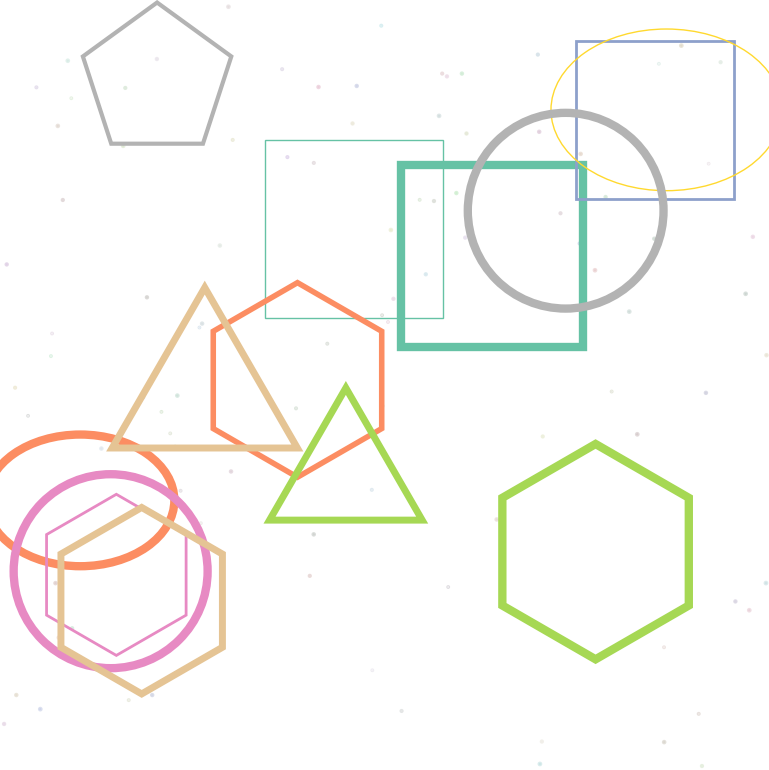[{"shape": "square", "thickness": 0.5, "radius": 0.58, "center": [0.46, 0.703]}, {"shape": "square", "thickness": 3, "radius": 0.59, "center": [0.639, 0.668]}, {"shape": "oval", "thickness": 3, "radius": 0.61, "center": [0.104, 0.35]}, {"shape": "hexagon", "thickness": 2, "radius": 0.63, "center": [0.386, 0.507]}, {"shape": "square", "thickness": 1, "radius": 0.51, "center": [0.851, 0.844]}, {"shape": "circle", "thickness": 3, "radius": 0.63, "center": [0.144, 0.258]}, {"shape": "hexagon", "thickness": 1, "radius": 0.52, "center": [0.151, 0.253]}, {"shape": "hexagon", "thickness": 3, "radius": 0.7, "center": [0.773, 0.284]}, {"shape": "triangle", "thickness": 2.5, "radius": 0.57, "center": [0.449, 0.382]}, {"shape": "oval", "thickness": 0.5, "radius": 0.75, "center": [0.866, 0.857]}, {"shape": "triangle", "thickness": 2.5, "radius": 0.69, "center": [0.266, 0.488]}, {"shape": "hexagon", "thickness": 2.5, "radius": 0.61, "center": [0.184, 0.22]}, {"shape": "circle", "thickness": 3, "radius": 0.64, "center": [0.735, 0.726]}, {"shape": "pentagon", "thickness": 1.5, "radius": 0.51, "center": [0.204, 0.895]}]